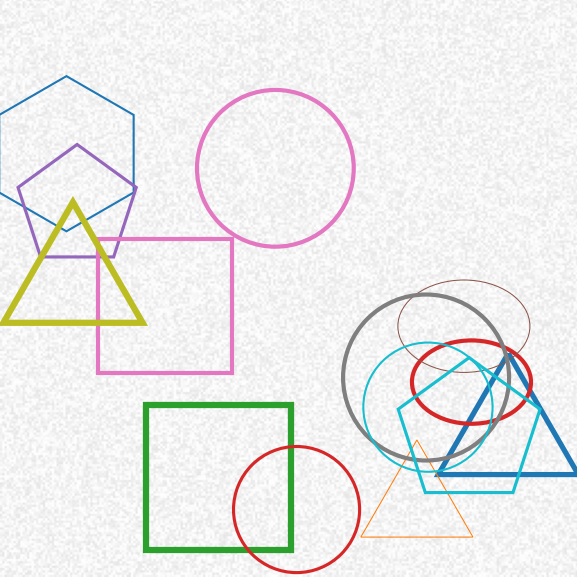[{"shape": "triangle", "thickness": 2.5, "radius": 0.7, "center": [0.88, 0.247]}, {"shape": "hexagon", "thickness": 1, "radius": 0.67, "center": [0.115, 0.733]}, {"shape": "triangle", "thickness": 0.5, "radius": 0.56, "center": [0.722, 0.125]}, {"shape": "square", "thickness": 3, "radius": 0.63, "center": [0.378, 0.172]}, {"shape": "circle", "thickness": 1.5, "radius": 0.55, "center": [0.514, 0.117]}, {"shape": "oval", "thickness": 2, "radius": 0.52, "center": [0.816, 0.337]}, {"shape": "pentagon", "thickness": 1.5, "radius": 0.54, "center": [0.134, 0.641]}, {"shape": "oval", "thickness": 0.5, "radius": 0.57, "center": [0.803, 0.434]}, {"shape": "circle", "thickness": 2, "radius": 0.68, "center": [0.477, 0.708]}, {"shape": "square", "thickness": 2, "radius": 0.58, "center": [0.286, 0.469]}, {"shape": "circle", "thickness": 2, "radius": 0.72, "center": [0.738, 0.345]}, {"shape": "triangle", "thickness": 3, "radius": 0.7, "center": [0.126, 0.51]}, {"shape": "circle", "thickness": 1, "radius": 0.56, "center": [0.741, 0.294]}, {"shape": "pentagon", "thickness": 1.5, "radius": 0.65, "center": [0.812, 0.251]}]